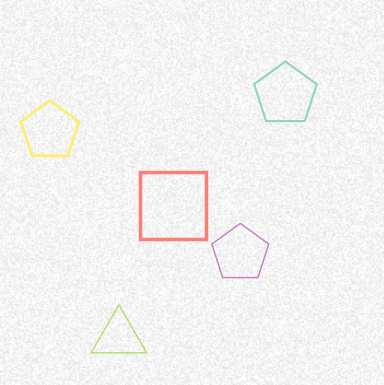[{"shape": "pentagon", "thickness": 1.5, "radius": 0.43, "center": [0.741, 0.755]}, {"shape": "square", "thickness": 2.5, "radius": 0.43, "center": [0.45, 0.466]}, {"shape": "triangle", "thickness": 1, "radius": 0.42, "center": [0.309, 0.125]}, {"shape": "pentagon", "thickness": 1, "radius": 0.39, "center": [0.624, 0.342]}, {"shape": "pentagon", "thickness": 2, "radius": 0.4, "center": [0.13, 0.66]}]